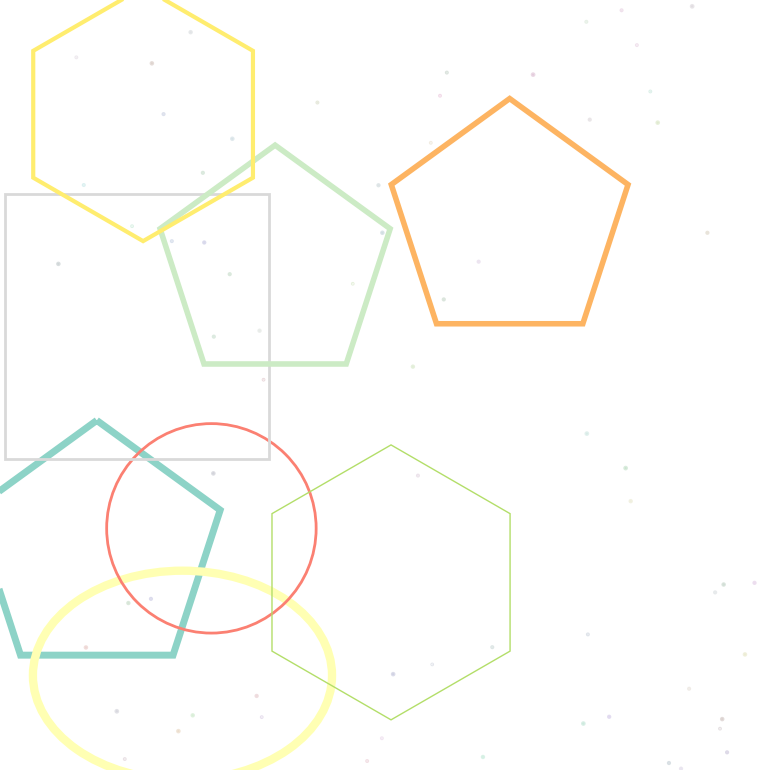[{"shape": "pentagon", "thickness": 2.5, "radius": 0.84, "center": [0.126, 0.285]}, {"shape": "oval", "thickness": 3, "radius": 0.97, "center": [0.237, 0.123]}, {"shape": "circle", "thickness": 1, "radius": 0.68, "center": [0.275, 0.314]}, {"shape": "pentagon", "thickness": 2, "radius": 0.81, "center": [0.662, 0.71]}, {"shape": "hexagon", "thickness": 0.5, "radius": 0.89, "center": [0.508, 0.244]}, {"shape": "square", "thickness": 1, "radius": 0.86, "center": [0.178, 0.576]}, {"shape": "pentagon", "thickness": 2, "radius": 0.79, "center": [0.357, 0.654]}, {"shape": "hexagon", "thickness": 1.5, "radius": 0.82, "center": [0.186, 0.852]}]